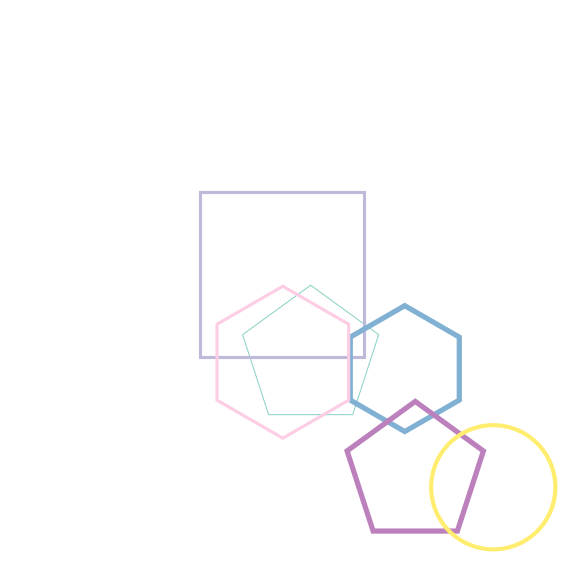[{"shape": "pentagon", "thickness": 0.5, "radius": 0.62, "center": [0.538, 0.381]}, {"shape": "square", "thickness": 1.5, "radius": 0.71, "center": [0.488, 0.524]}, {"shape": "hexagon", "thickness": 2.5, "radius": 0.54, "center": [0.701, 0.361]}, {"shape": "hexagon", "thickness": 1.5, "radius": 0.66, "center": [0.49, 0.372]}, {"shape": "pentagon", "thickness": 2.5, "radius": 0.62, "center": [0.719, 0.18]}, {"shape": "circle", "thickness": 2, "radius": 0.54, "center": [0.854, 0.155]}]